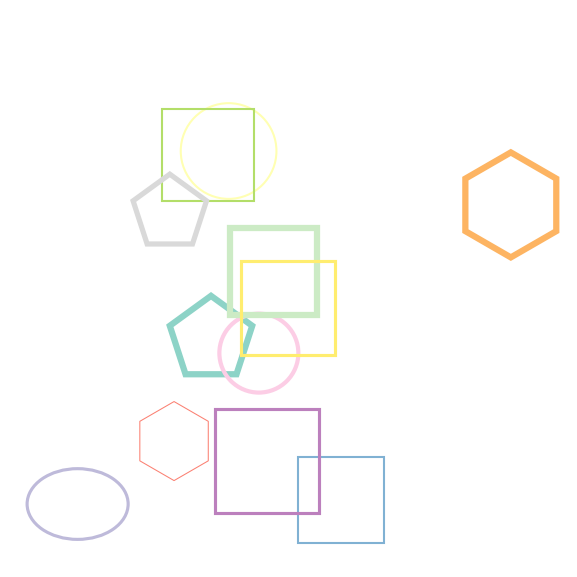[{"shape": "pentagon", "thickness": 3, "radius": 0.38, "center": [0.365, 0.412]}, {"shape": "circle", "thickness": 1, "radius": 0.41, "center": [0.396, 0.738]}, {"shape": "oval", "thickness": 1.5, "radius": 0.44, "center": [0.134, 0.126]}, {"shape": "hexagon", "thickness": 0.5, "radius": 0.34, "center": [0.301, 0.235]}, {"shape": "square", "thickness": 1, "radius": 0.37, "center": [0.59, 0.134]}, {"shape": "hexagon", "thickness": 3, "radius": 0.45, "center": [0.885, 0.644]}, {"shape": "square", "thickness": 1, "radius": 0.4, "center": [0.361, 0.731]}, {"shape": "circle", "thickness": 2, "radius": 0.34, "center": [0.448, 0.388]}, {"shape": "pentagon", "thickness": 2.5, "radius": 0.33, "center": [0.294, 0.631]}, {"shape": "square", "thickness": 1.5, "radius": 0.45, "center": [0.462, 0.2]}, {"shape": "square", "thickness": 3, "radius": 0.38, "center": [0.474, 0.529]}, {"shape": "square", "thickness": 1.5, "radius": 0.41, "center": [0.498, 0.466]}]